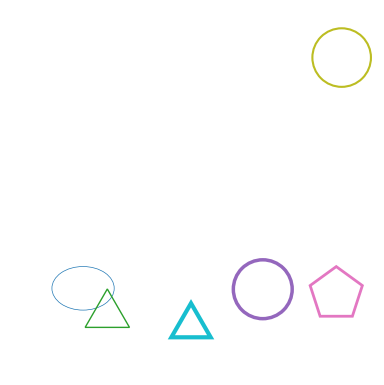[{"shape": "oval", "thickness": 0.5, "radius": 0.4, "center": [0.216, 0.251]}, {"shape": "triangle", "thickness": 1, "radius": 0.33, "center": [0.279, 0.183]}, {"shape": "circle", "thickness": 2.5, "radius": 0.38, "center": [0.682, 0.249]}, {"shape": "pentagon", "thickness": 2, "radius": 0.36, "center": [0.873, 0.236]}, {"shape": "circle", "thickness": 1.5, "radius": 0.38, "center": [0.887, 0.85]}, {"shape": "triangle", "thickness": 3, "radius": 0.29, "center": [0.496, 0.153]}]